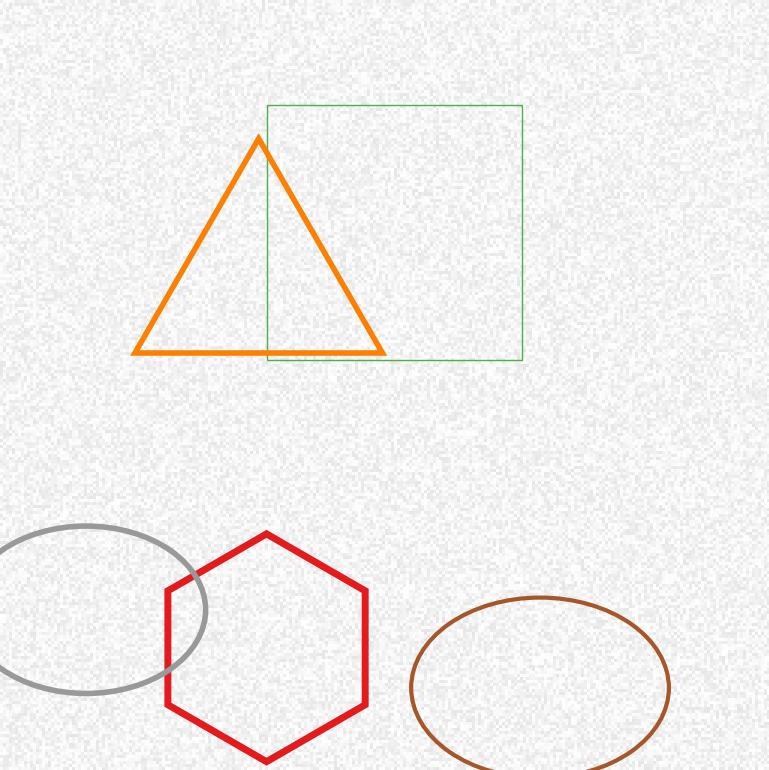[{"shape": "hexagon", "thickness": 2.5, "radius": 0.74, "center": [0.346, 0.159]}, {"shape": "square", "thickness": 0.5, "radius": 0.83, "center": [0.512, 0.698]}, {"shape": "triangle", "thickness": 2, "radius": 0.93, "center": [0.336, 0.634]}, {"shape": "oval", "thickness": 1.5, "radius": 0.84, "center": [0.701, 0.107]}, {"shape": "oval", "thickness": 2, "radius": 0.78, "center": [0.112, 0.208]}]